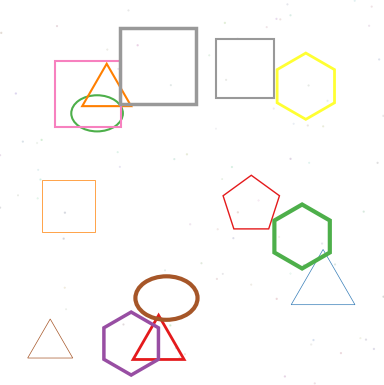[{"shape": "triangle", "thickness": 2, "radius": 0.38, "center": [0.412, 0.105]}, {"shape": "pentagon", "thickness": 1, "radius": 0.38, "center": [0.653, 0.468]}, {"shape": "triangle", "thickness": 0.5, "radius": 0.48, "center": [0.839, 0.256]}, {"shape": "hexagon", "thickness": 3, "radius": 0.42, "center": [0.785, 0.386]}, {"shape": "oval", "thickness": 1.5, "radius": 0.34, "center": [0.252, 0.706]}, {"shape": "hexagon", "thickness": 2.5, "radius": 0.41, "center": [0.341, 0.108]}, {"shape": "square", "thickness": 0.5, "radius": 0.34, "center": [0.178, 0.464]}, {"shape": "triangle", "thickness": 1.5, "radius": 0.37, "center": [0.277, 0.761]}, {"shape": "hexagon", "thickness": 2, "radius": 0.43, "center": [0.794, 0.776]}, {"shape": "oval", "thickness": 3, "radius": 0.4, "center": [0.432, 0.226]}, {"shape": "triangle", "thickness": 0.5, "radius": 0.34, "center": [0.13, 0.104]}, {"shape": "square", "thickness": 1.5, "radius": 0.43, "center": [0.229, 0.756]}, {"shape": "square", "thickness": 2.5, "radius": 0.49, "center": [0.411, 0.828]}, {"shape": "square", "thickness": 1.5, "radius": 0.38, "center": [0.636, 0.821]}]